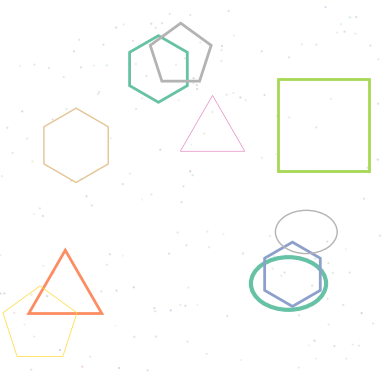[{"shape": "oval", "thickness": 3, "radius": 0.49, "center": [0.749, 0.264]}, {"shape": "hexagon", "thickness": 2, "radius": 0.43, "center": [0.412, 0.821]}, {"shape": "triangle", "thickness": 2, "radius": 0.55, "center": [0.17, 0.24]}, {"shape": "hexagon", "thickness": 2, "radius": 0.42, "center": [0.76, 0.288]}, {"shape": "triangle", "thickness": 0.5, "radius": 0.48, "center": [0.552, 0.655]}, {"shape": "square", "thickness": 2, "radius": 0.6, "center": [0.84, 0.675]}, {"shape": "pentagon", "thickness": 0.5, "radius": 0.51, "center": [0.104, 0.156]}, {"shape": "hexagon", "thickness": 1, "radius": 0.48, "center": [0.198, 0.622]}, {"shape": "oval", "thickness": 1, "radius": 0.4, "center": [0.796, 0.398]}, {"shape": "pentagon", "thickness": 2, "radius": 0.42, "center": [0.469, 0.857]}]